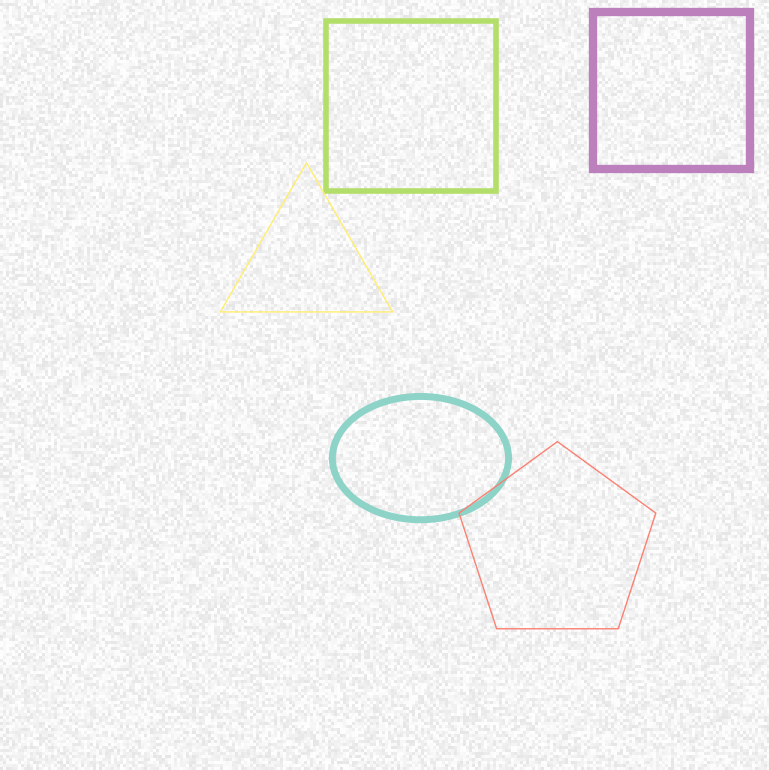[{"shape": "oval", "thickness": 2.5, "radius": 0.57, "center": [0.546, 0.405]}, {"shape": "pentagon", "thickness": 0.5, "radius": 0.67, "center": [0.724, 0.292]}, {"shape": "square", "thickness": 2, "radius": 0.55, "center": [0.534, 0.862]}, {"shape": "square", "thickness": 3, "radius": 0.51, "center": [0.872, 0.882]}, {"shape": "triangle", "thickness": 0.5, "radius": 0.65, "center": [0.398, 0.66]}]